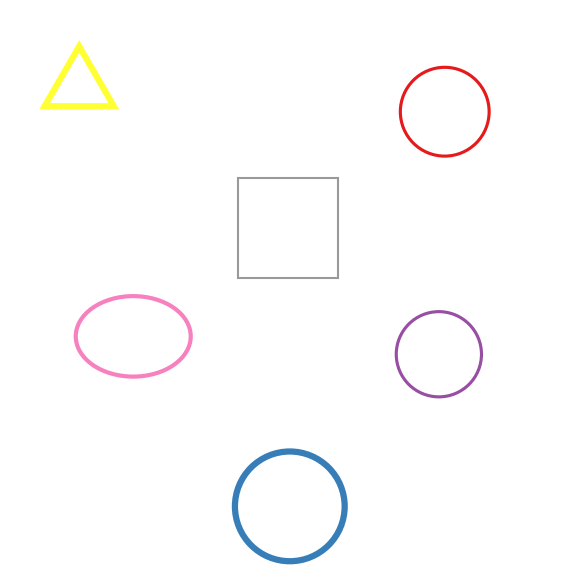[{"shape": "circle", "thickness": 1.5, "radius": 0.38, "center": [0.77, 0.806]}, {"shape": "circle", "thickness": 3, "radius": 0.48, "center": [0.502, 0.122]}, {"shape": "circle", "thickness": 1.5, "radius": 0.37, "center": [0.76, 0.386]}, {"shape": "triangle", "thickness": 3, "radius": 0.35, "center": [0.137, 0.85]}, {"shape": "oval", "thickness": 2, "radius": 0.5, "center": [0.231, 0.417]}, {"shape": "square", "thickness": 1, "radius": 0.43, "center": [0.499, 0.604]}]